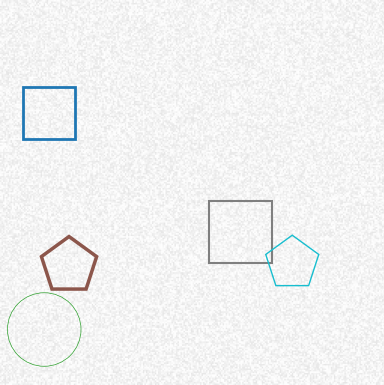[{"shape": "square", "thickness": 2, "radius": 0.34, "center": [0.128, 0.707]}, {"shape": "circle", "thickness": 0.5, "radius": 0.48, "center": [0.115, 0.144]}, {"shape": "pentagon", "thickness": 2.5, "radius": 0.38, "center": [0.179, 0.31]}, {"shape": "square", "thickness": 1.5, "radius": 0.4, "center": [0.625, 0.398]}, {"shape": "pentagon", "thickness": 1, "radius": 0.36, "center": [0.759, 0.317]}]